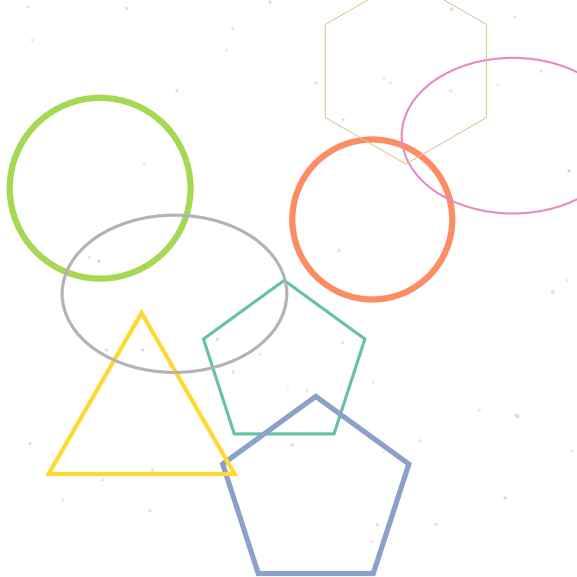[{"shape": "pentagon", "thickness": 1.5, "radius": 0.73, "center": [0.492, 0.367]}, {"shape": "circle", "thickness": 3, "radius": 0.69, "center": [0.645, 0.619]}, {"shape": "pentagon", "thickness": 2.5, "radius": 0.85, "center": [0.547, 0.143]}, {"shape": "oval", "thickness": 1, "radius": 0.96, "center": [0.888, 0.764]}, {"shape": "circle", "thickness": 3, "radius": 0.78, "center": [0.173, 0.673]}, {"shape": "triangle", "thickness": 2, "radius": 0.93, "center": [0.245, 0.271]}, {"shape": "hexagon", "thickness": 0.5, "radius": 0.81, "center": [0.703, 0.876]}, {"shape": "oval", "thickness": 1.5, "radius": 0.97, "center": [0.302, 0.49]}]